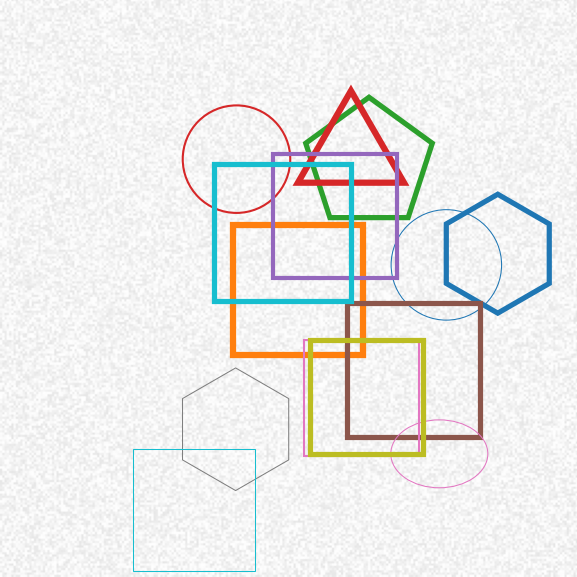[{"shape": "circle", "thickness": 0.5, "radius": 0.48, "center": [0.773, 0.54]}, {"shape": "hexagon", "thickness": 2.5, "radius": 0.51, "center": [0.862, 0.56]}, {"shape": "square", "thickness": 3, "radius": 0.56, "center": [0.515, 0.497]}, {"shape": "pentagon", "thickness": 2.5, "radius": 0.58, "center": [0.639, 0.716]}, {"shape": "circle", "thickness": 1, "radius": 0.47, "center": [0.41, 0.724]}, {"shape": "triangle", "thickness": 3, "radius": 0.53, "center": [0.608, 0.736]}, {"shape": "square", "thickness": 2, "radius": 0.53, "center": [0.58, 0.625]}, {"shape": "square", "thickness": 2.5, "radius": 0.58, "center": [0.716, 0.359]}, {"shape": "oval", "thickness": 0.5, "radius": 0.42, "center": [0.761, 0.213]}, {"shape": "square", "thickness": 1, "radius": 0.5, "center": [0.626, 0.31]}, {"shape": "hexagon", "thickness": 0.5, "radius": 0.53, "center": [0.408, 0.256]}, {"shape": "square", "thickness": 2.5, "radius": 0.49, "center": [0.635, 0.312]}, {"shape": "square", "thickness": 2.5, "radius": 0.59, "center": [0.49, 0.596]}, {"shape": "square", "thickness": 0.5, "radius": 0.53, "center": [0.336, 0.116]}]